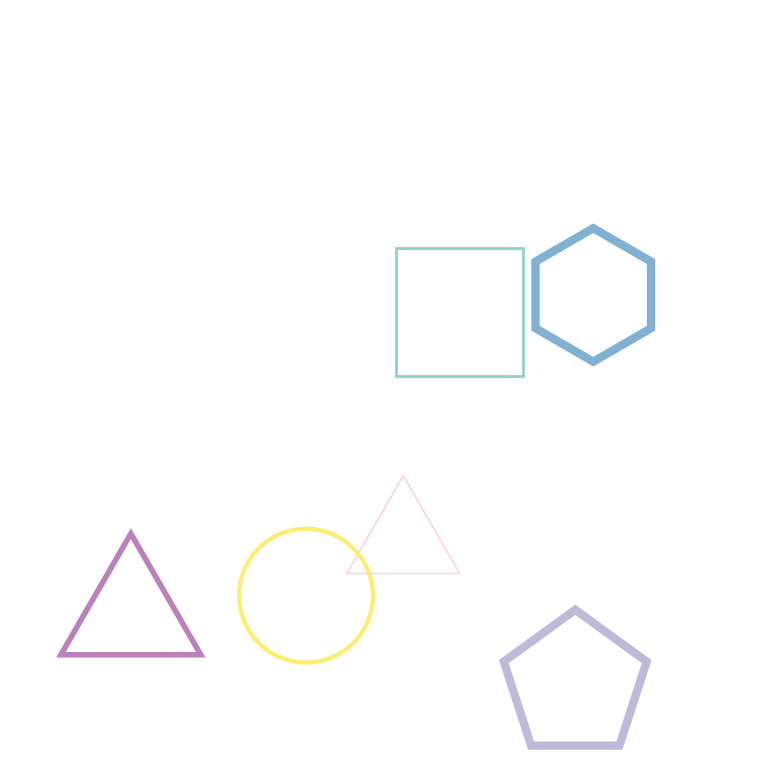[{"shape": "square", "thickness": 1, "radius": 0.41, "center": [0.597, 0.595]}, {"shape": "pentagon", "thickness": 3, "radius": 0.49, "center": [0.747, 0.111]}, {"shape": "hexagon", "thickness": 3, "radius": 0.43, "center": [0.77, 0.617]}, {"shape": "triangle", "thickness": 0.5, "radius": 0.42, "center": [0.524, 0.298]}, {"shape": "triangle", "thickness": 2, "radius": 0.52, "center": [0.17, 0.202]}, {"shape": "circle", "thickness": 1.5, "radius": 0.43, "center": [0.397, 0.226]}]